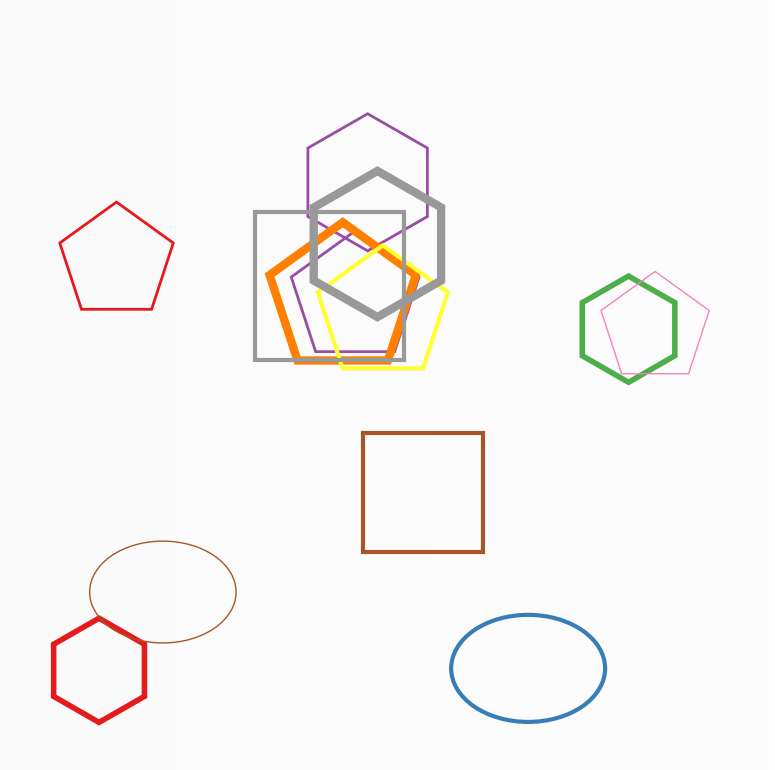[{"shape": "pentagon", "thickness": 1, "radius": 0.38, "center": [0.15, 0.661]}, {"shape": "hexagon", "thickness": 2, "radius": 0.34, "center": [0.128, 0.129]}, {"shape": "oval", "thickness": 1.5, "radius": 0.5, "center": [0.681, 0.132]}, {"shape": "hexagon", "thickness": 2, "radius": 0.34, "center": [0.811, 0.572]}, {"shape": "pentagon", "thickness": 1, "radius": 0.43, "center": [0.458, 0.613]}, {"shape": "hexagon", "thickness": 1, "radius": 0.45, "center": [0.474, 0.763]}, {"shape": "pentagon", "thickness": 3, "radius": 0.5, "center": [0.442, 0.612]}, {"shape": "pentagon", "thickness": 1.5, "radius": 0.44, "center": [0.494, 0.593]}, {"shape": "oval", "thickness": 0.5, "radius": 0.47, "center": [0.21, 0.231]}, {"shape": "square", "thickness": 1.5, "radius": 0.39, "center": [0.545, 0.361]}, {"shape": "pentagon", "thickness": 0.5, "radius": 0.37, "center": [0.845, 0.574]}, {"shape": "hexagon", "thickness": 3, "radius": 0.47, "center": [0.487, 0.683]}, {"shape": "square", "thickness": 1.5, "radius": 0.48, "center": [0.425, 0.629]}]